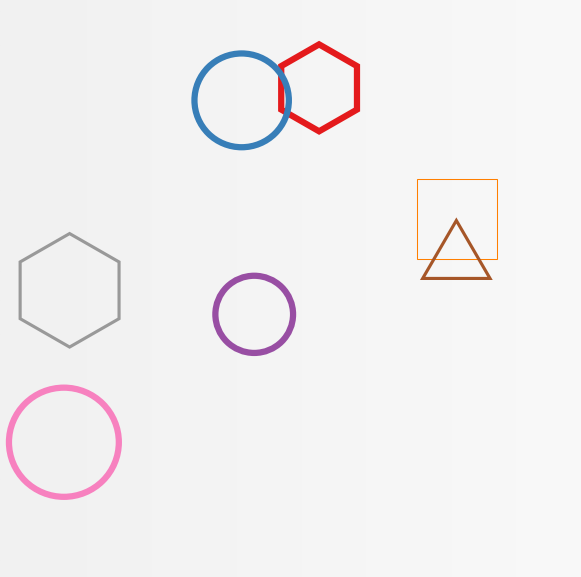[{"shape": "hexagon", "thickness": 3, "radius": 0.38, "center": [0.549, 0.847]}, {"shape": "circle", "thickness": 3, "radius": 0.41, "center": [0.416, 0.825]}, {"shape": "circle", "thickness": 3, "radius": 0.33, "center": [0.437, 0.455]}, {"shape": "square", "thickness": 0.5, "radius": 0.34, "center": [0.786, 0.619]}, {"shape": "triangle", "thickness": 1.5, "radius": 0.33, "center": [0.785, 0.55]}, {"shape": "circle", "thickness": 3, "radius": 0.47, "center": [0.11, 0.233]}, {"shape": "hexagon", "thickness": 1.5, "radius": 0.49, "center": [0.12, 0.496]}]